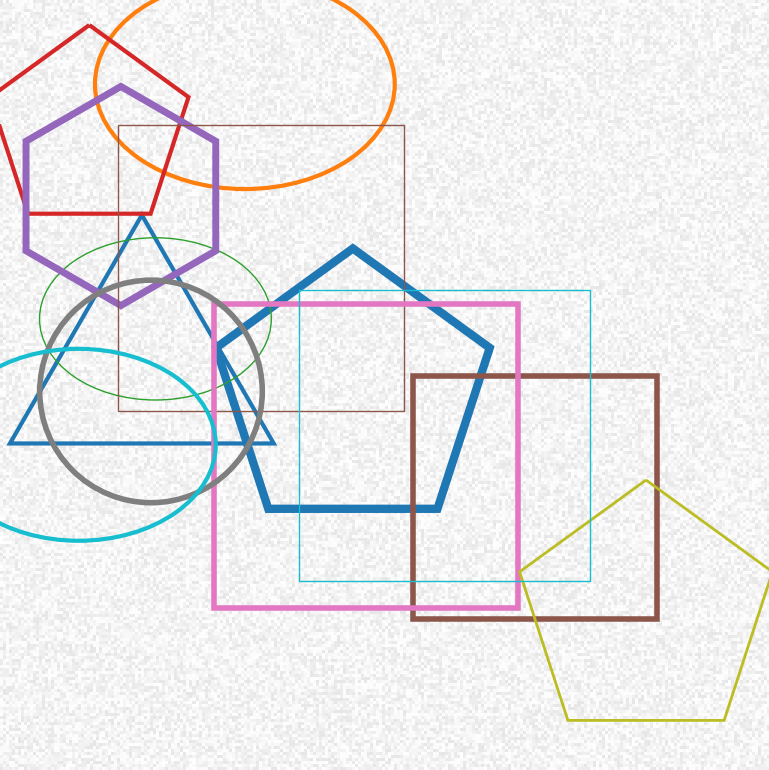[{"shape": "triangle", "thickness": 1.5, "radius": 0.99, "center": [0.184, 0.523]}, {"shape": "pentagon", "thickness": 3, "radius": 0.93, "center": [0.458, 0.49]}, {"shape": "oval", "thickness": 1.5, "radius": 0.97, "center": [0.318, 0.891]}, {"shape": "oval", "thickness": 0.5, "radius": 0.75, "center": [0.202, 0.586]}, {"shape": "pentagon", "thickness": 1.5, "radius": 0.68, "center": [0.116, 0.832]}, {"shape": "hexagon", "thickness": 2.5, "radius": 0.71, "center": [0.157, 0.745]}, {"shape": "square", "thickness": 2, "radius": 0.79, "center": [0.695, 0.354]}, {"shape": "square", "thickness": 0.5, "radius": 0.93, "center": [0.339, 0.652]}, {"shape": "square", "thickness": 2, "radius": 0.99, "center": [0.475, 0.408]}, {"shape": "circle", "thickness": 2, "radius": 0.72, "center": [0.196, 0.492]}, {"shape": "pentagon", "thickness": 1, "radius": 0.86, "center": [0.839, 0.204]}, {"shape": "oval", "thickness": 1.5, "radius": 0.89, "center": [0.102, 0.422]}, {"shape": "square", "thickness": 0.5, "radius": 0.94, "center": [0.578, 0.434]}]